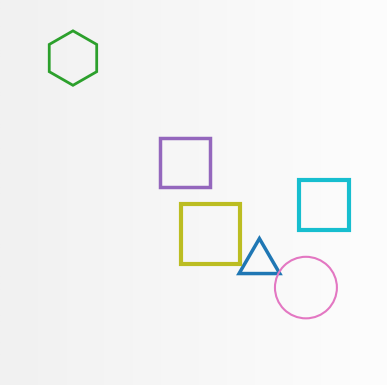[{"shape": "triangle", "thickness": 2.5, "radius": 0.3, "center": [0.669, 0.32]}, {"shape": "hexagon", "thickness": 2, "radius": 0.35, "center": [0.188, 0.849]}, {"shape": "square", "thickness": 2.5, "radius": 0.32, "center": [0.477, 0.578]}, {"shape": "circle", "thickness": 1.5, "radius": 0.4, "center": [0.789, 0.253]}, {"shape": "square", "thickness": 3, "radius": 0.38, "center": [0.544, 0.392]}, {"shape": "square", "thickness": 3, "radius": 0.33, "center": [0.837, 0.467]}]